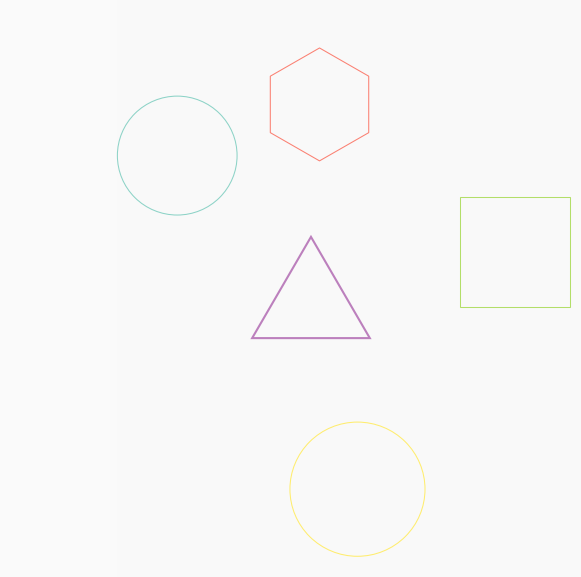[{"shape": "circle", "thickness": 0.5, "radius": 0.51, "center": [0.305, 0.73]}, {"shape": "hexagon", "thickness": 0.5, "radius": 0.49, "center": [0.55, 0.818]}, {"shape": "square", "thickness": 0.5, "radius": 0.47, "center": [0.886, 0.563]}, {"shape": "triangle", "thickness": 1, "radius": 0.58, "center": [0.535, 0.472]}, {"shape": "circle", "thickness": 0.5, "radius": 0.58, "center": [0.615, 0.152]}]